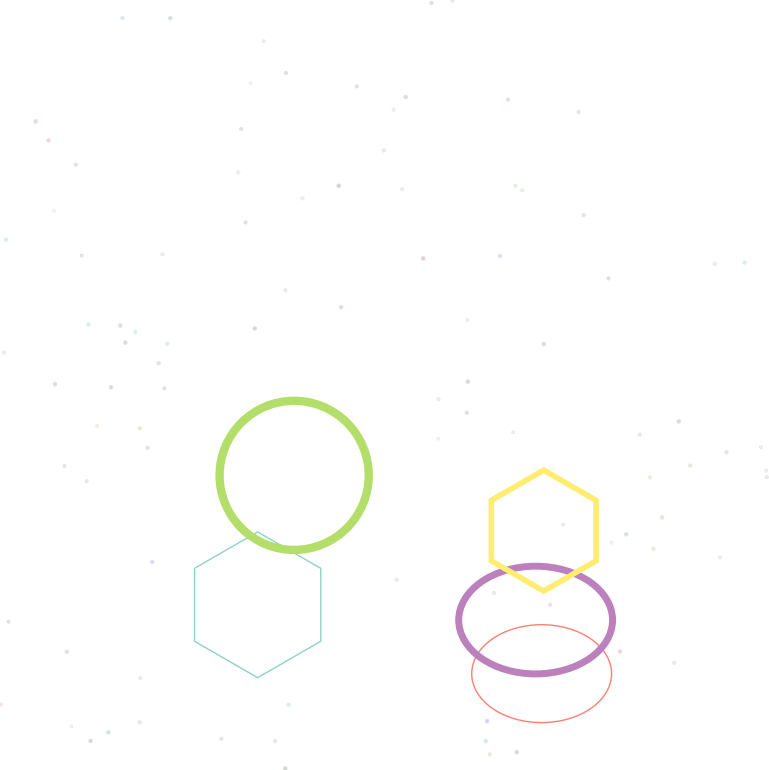[{"shape": "hexagon", "thickness": 0.5, "radius": 0.47, "center": [0.335, 0.215]}, {"shape": "oval", "thickness": 0.5, "radius": 0.45, "center": [0.703, 0.125]}, {"shape": "circle", "thickness": 3, "radius": 0.48, "center": [0.382, 0.383]}, {"shape": "oval", "thickness": 2.5, "radius": 0.5, "center": [0.696, 0.195]}, {"shape": "hexagon", "thickness": 2, "radius": 0.39, "center": [0.706, 0.311]}]